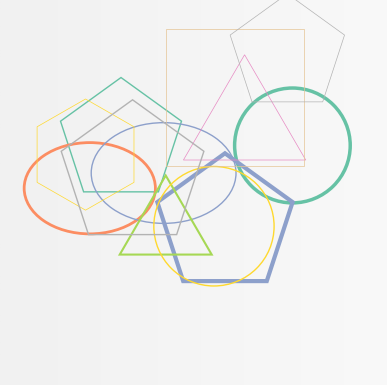[{"shape": "pentagon", "thickness": 1, "radius": 0.82, "center": [0.312, 0.634]}, {"shape": "circle", "thickness": 2.5, "radius": 0.75, "center": [0.755, 0.622]}, {"shape": "oval", "thickness": 2, "radius": 0.85, "center": [0.232, 0.511]}, {"shape": "pentagon", "thickness": 3, "radius": 0.92, "center": [0.581, 0.418]}, {"shape": "oval", "thickness": 1, "radius": 0.93, "center": [0.422, 0.551]}, {"shape": "triangle", "thickness": 0.5, "radius": 0.91, "center": [0.631, 0.676]}, {"shape": "triangle", "thickness": 1.5, "radius": 0.68, "center": [0.428, 0.407]}, {"shape": "hexagon", "thickness": 0.5, "radius": 0.72, "center": [0.221, 0.599]}, {"shape": "circle", "thickness": 1, "radius": 0.78, "center": [0.552, 0.412]}, {"shape": "square", "thickness": 0.5, "radius": 0.89, "center": [0.606, 0.747]}, {"shape": "pentagon", "thickness": 0.5, "radius": 0.78, "center": [0.742, 0.861]}, {"shape": "pentagon", "thickness": 1, "radius": 0.97, "center": [0.342, 0.547]}]